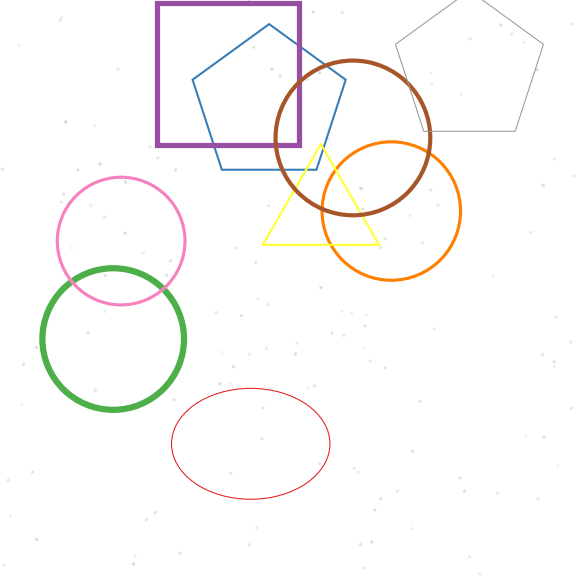[{"shape": "oval", "thickness": 0.5, "radius": 0.69, "center": [0.434, 0.231]}, {"shape": "pentagon", "thickness": 1, "radius": 0.7, "center": [0.466, 0.818]}, {"shape": "circle", "thickness": 3, "radius": 0.61, "center": [0.196, 0.412]}, {"shape": "square", "thickness": 2.5, "radius": 0.62, "center": [0.395, 0.871]}, {"shape": "circle", "thickness": 1.5, "radius": 0.6, "center": [0.678, 0.634]}, {"shape": "triangle", "thickness": 1, "radius": 0.58, "center": [0.556, 0.633]}, {"shape": "circle", "thickness": 2, "radius": 0.67, "center": [0.611, 0.76]}, {"shape": "circle", "thickness": 1.5, "radius": 0.55, "center": [0.21, 0.582]}, {"shape": "pentagon", "thickness": 0.5, "radius": 0.67, "center": [0.813, 0.881]}]